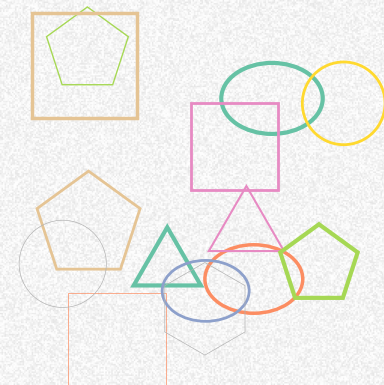[{"shape": "triangle", "thickness": 3, "radius": 0.5, "center": [0.434, 0.309]}, {"shape": "oval", "thickness": 3, "radius": 0.66, "center": [0.707, 0.744]}, {"shape": "square", "thickness": 0.5, "radius": 0.63, "center": [0.303, 0.111]}, {"shape": "oval", "thickness": 2.5, "radius": 0.64, "center": [0.659, 0.275]}, {"shape": "oval", "thickness": 2, "radius": 0.57, "center": [0.534, 0.244]}, {"shape": "triangle", "thickness": 1.5, "radius": 0.56, "center": [0.64, 0.404]}, {"shape": "square", "thickness": 2, "radius": 0.56, "center": [0.608, 0.619]}, {"shape": "pentagon", "thickness": 1, "radius": 0.56, "center": [0.227, 0.87]}, {"shape": "pentagon", "thickness": 3, "radius": 0.53, "center": [0.828, 0.312]}, {"shape": "circle", "thickness": 2, "radius": 0.54, "center": [0.893, 0.732]}, {"shape": "square", "thickness": 2.5, "radius": 0.68, "center": [0.22, 0.831]}, {"shape": "pentagon", "thickness": 2, "radius": 0.7, "center": [0.23, 0.415]}, {"shape": "hexagon", "thickness": 0.5, "radius": 0.6, "center": [0.532, 0.198]}, {"shape": "circle", "thickness": 0.5, "radius": 0.57, "center": [0.163, 0.315]}]